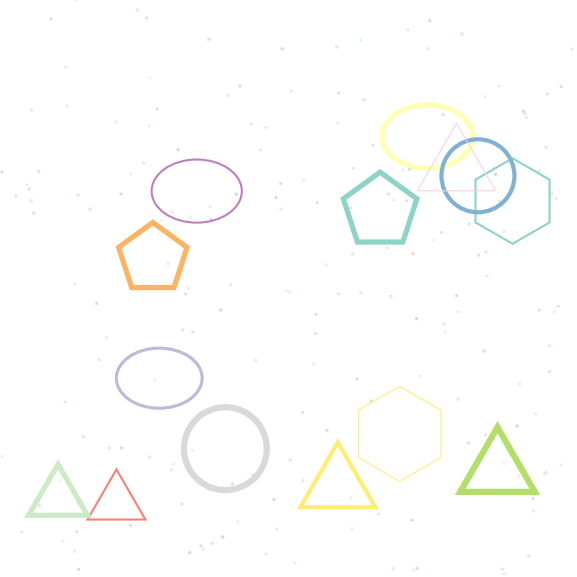[{"shape": "pentagon", "thickness": 2.5, "radius": 0.33, "center": [0.658, 0.634]}, {"shape": "hexagon", "thickness": 1, "radius": 0.37, "center": [0.888, 0.651]}, {"shape": "oval", "thickness": 2.5, "radius": 0.39, "center": [0.74, 0.763]}, {"shape": "oval", "thickness": 1.5, "radius": 0.37, "center": [0.276, 0.344]}, {"shape": "triangle", "thickness": 1, "radius": 0.29, "center": [0.202, 0.128]}, {"shape": "circle", "thickness": 2, "radius": 0.32, "center": [0.828, 0.695]}, {"shape": "pentagon", "thickness": 2.5, "radius": 0.31, "center": [0.265, 0.552]}, {"shape": "triangle", "thickness": 3, "radius": 0.37, "center": [0.862, 0.185]}, {"shape": "triangle", "thickness": 0.5, "radius": 0.39, "center": [0.79, 0.708]}, {"shape": "circle", "thickness": 3, "radius": 0.36, "center": [0.39, 0.222]}, {"shape": "oval", "thickness": 1, "radius": 0.39, "center": [0.341, 0.668]}, {"shape": "triangle", "thickness": 2.5, "radius": 0.29, "center": [0.101, 0.136]}, {"shape": "hexagon", "thickness": 0.5, "radius": 0.41, "center": [0.692, 0.248]}, {"shape": "triangle", "thickness": 2, "radius": 0.37, "center": [0.585, 0.158]}]